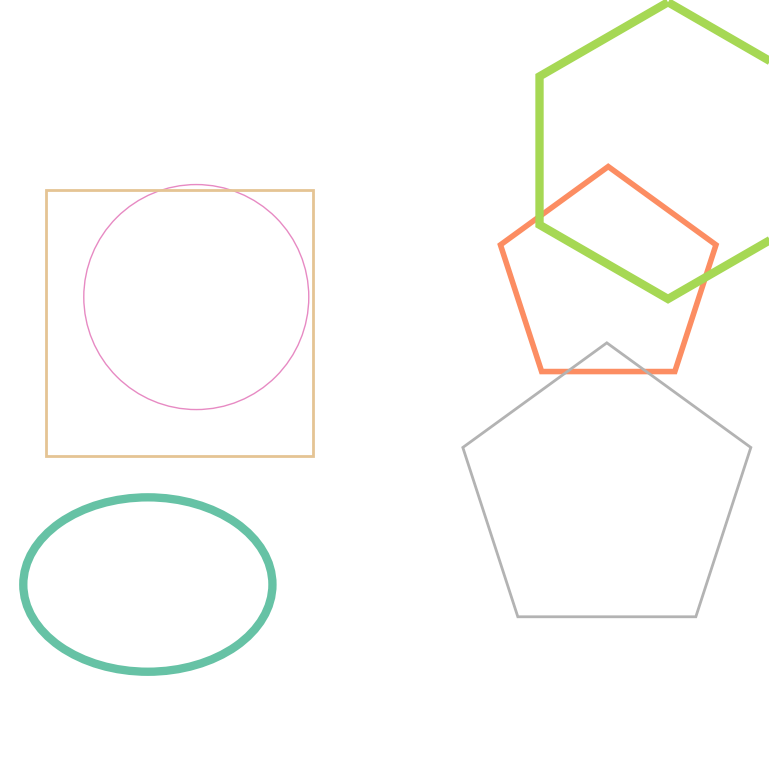[{"shape": "oval", "thickness": 3, "radius": 0.81, "center": [0.192, 0.241]}, {"shape": "pentagon", "thickness": 2, "radius": 0.74, "center": [0.79, 0.637]}, {"shape": "circle", "thickness": 0.5, "radius": 0.73, "center": [0.255, 0.614]}, {"shape": "hexagon", "thickness": 3, "radius": 0.96, "center": [0.868, 0.804]}, {"shape": "square", "thickness": 1, "radius": 0.86, "center": [0.233, 0.581]}, {"shape": "pentagon", "thickness": 1, "radius": 0.98, "center": [0.788, 0.358]}]